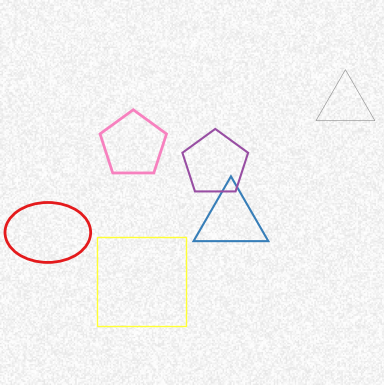[{"shape": "oval", "thickness": 2, "radius": 0.56, "center": [0.124, 0.396]}, {"shape": "triangle", "thickness": 1.5, "radius": 0.56, "center": [0.6, 0.43]}, {"shape": "pentagon", "thickness": 1.5, "radius": 0.45, "center": [0.559, 0.575]}, {"shape": "square", "thickness": 1, "radius": 0.58, "center": [0.368, 0.269]}, {"shape": "pentagon", "thickness": 2, "radius": 0.45, "center": [0.346, 0.624]}, {"shape": "triangle", "thickness": 0.5, "radius": 0.44, "center": [0.897, 0.731]}]